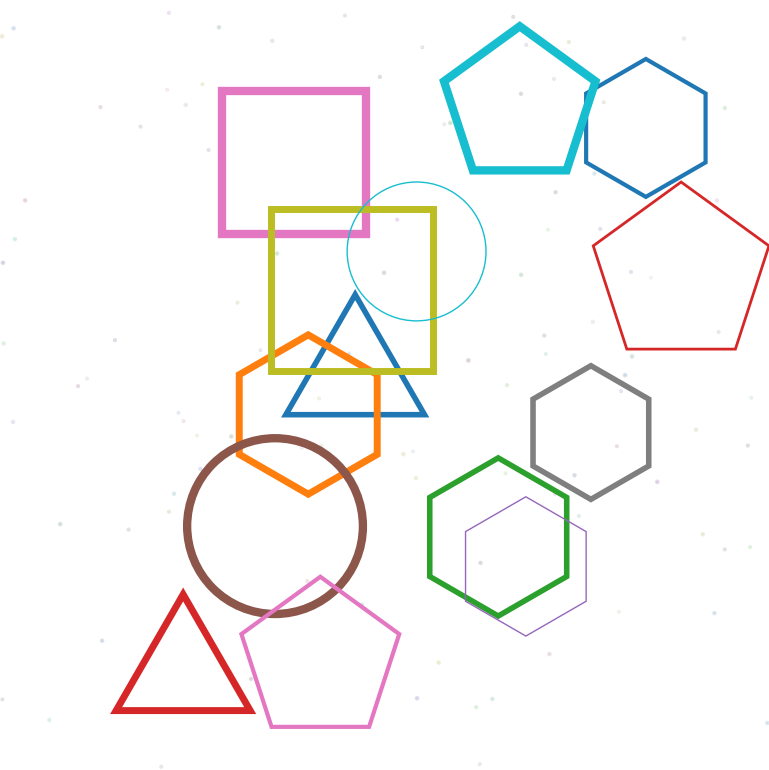[{"shape": "hexagon", "thickness": 1.5, "radius": 0.45, "center": [0.839, 0.834]}, {"shape": "triangle", "thickness": 2, "radius": 0.52, "center": [0.461, 0.513]}, {"shape": "hexagon", "thickness": 2.5, "radius": 0.52, "center": [0.4, 0.462]}, {"shape": "hexagon", "thickness": 2, "radius": 0.51, "center": [0.647, 0.303]}, {"shape": "pentagon", "thickness": 1, "radius": 0.6, "center": [0.885, 0.644]}, {"shape": "triangle", "thickness": 2.5, "radius": 0.5, "center": [0.238, 0.127]}, {"shape": "hexagon", "thickness": 0.5, "radius": 0.45, "center": [0.683, 0.264]}, {"shape": "circle", "thickness": 3, "radius": 0.57, "center": [0.357, 0.317]}, {"shape": "pentagon", "thickness": 1.5, "radius": 0.54, "center": [0.416, 0.143]}, {"shape": "square", "thickness": 3, "radius": 0.47, "center": [0.382, 0.789]}, {"shape": "hexagon", "thickness": 2, "radius": 0.43, "center": [0.767, 0.438]}, {"shape": "square", "thickness": 2.5, "radius": 0.53, "center": [0.458, 0.623]}, {"shape": "pentagon", "thickness": 3, "radius": 0.52, "center": [0.675, 0.862]}, {"shape": "circle", "thickness": 0.5, "radius": 0.45, "center": [0.541, 0.673]}]